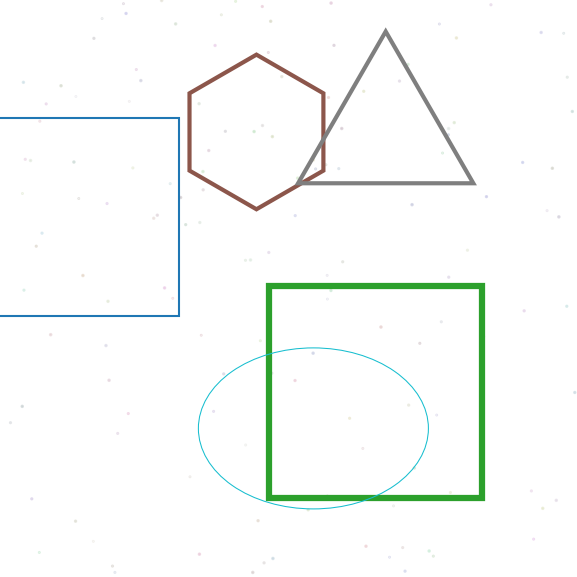[{"shape": "square", "thickness": 1, "radius": 0.86, "center": [0.139, 0.623]}, {"shape": "square", "thickness": 3, "radius": 0.92, "center": [0.65, 0.32]}, {"shape": "hexagon", "thickness": 2, "radius": 0.67, "center": [0.444, 0.771]}, {"shape": "triangle", "thickness": 2, "radius": 0.88, "center": [0.668, 0.769]}, {"shape": "oval", "thickness": 0.5, "radius": 1.0, "center": [0.543, 0.257]}]